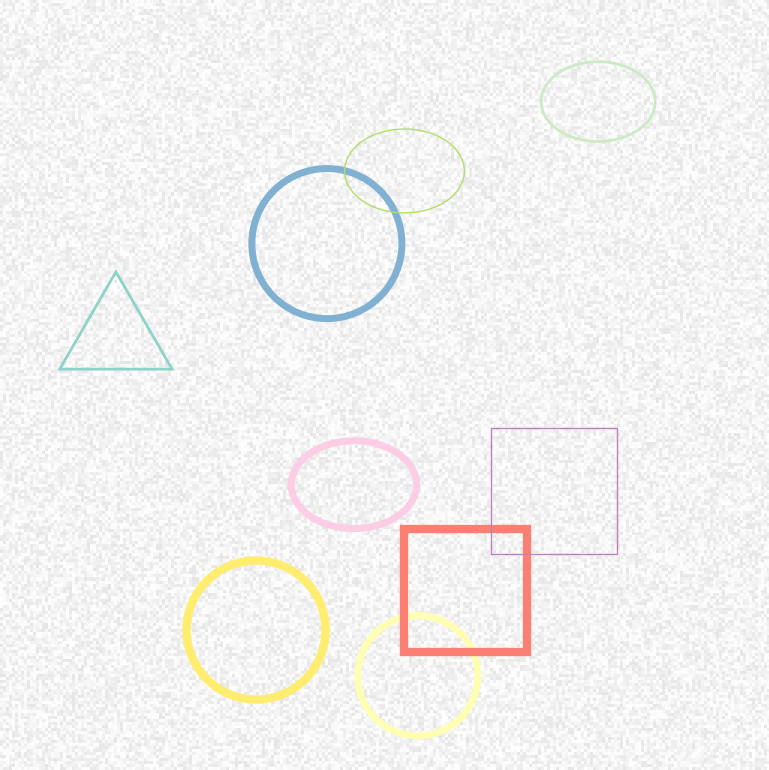[{"shape": "triangle", "thickness": 1, "radius": 0.42, "center": [0.151, 0.563]}, {"shape": "circle", "thickness": 2.5, "radius": 0.39, "center": [0.543, 0.122]}, {"shape": "square", "thickness": 3, "radius": 0.4, "center": [0.604, 0.233]}, {"shape": "circle", "thickness": 2.5, "radius": 0.49, "center": [0.425, 0.684]}, {"shape": "oval", "thickness": 0.5, "radius": 0.39, "center": [0.525, 0.778]}, {"shape": "oval", "thickness": 2.5, "radius": 0.41, "center": [0.46, 0.371]}, {"shape": "square", "thickness": 0.5, "radius": 0.41, "center": [0.72, 0.362]}, {"shape": "oval", "thickness": 1, "radius": 0.37, "center": [0.777, 0.868]}, {"shape": "circle", "thickness": 3, "radius": 0.45, "center": [0.333, 0.182]}]